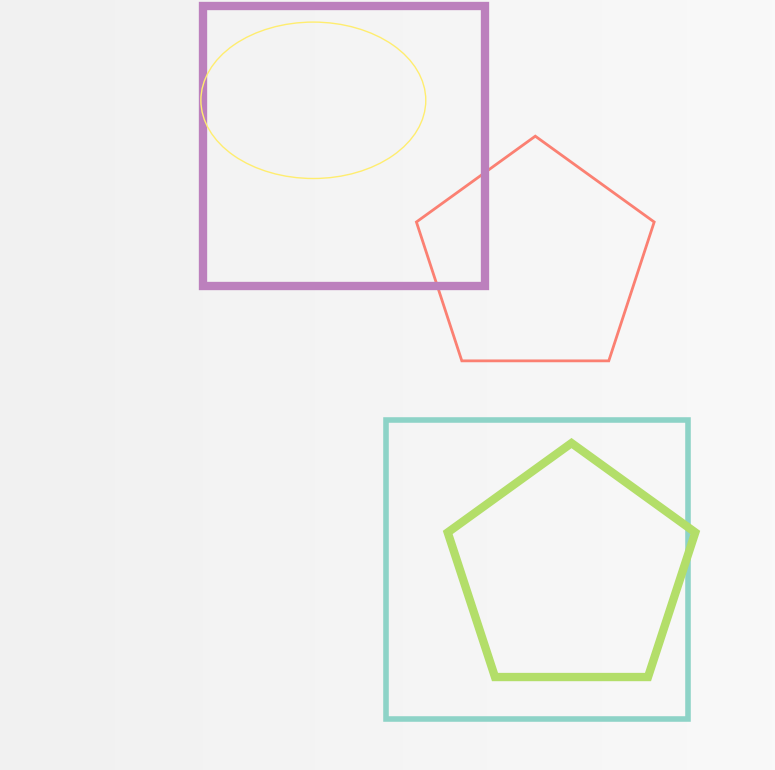[{"shape": "square", "thickness": 2, "radius": 0.97, "center": [0.693, 0.26]}, {"shape": "pentagon", "thickness": 1, "radius": 0.81, "center": [0.691, 0.662]}, {"shape": "pentagon", "thickness": 3, "radius": 0.84, "center": [0.737, 0.257]}, {"shape": "square", "thickness": 3, "radius": 0.91, "center": [0.444, 0.811]}, {"shape": "oval", "thickness": 0.5, "radius": 0.73, "center": [0.404, 0.87]}]